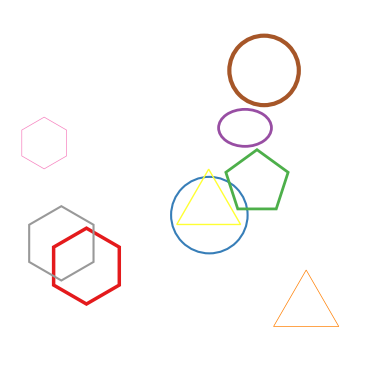[{"shape": "hexagon", "thickness": 2.5, "radius": 0.49, "center": [0.225, 0.309]}, {"shape": "circle", "thickness": 1.5, "radius": 0.5, "center": [0.544, 0.441]}, {"shape": "pentagon", "thickness": 2, "radius": 0.42, "center": [0.668, 0.526]}, {"shape": "oval", "thickness": 2, "radius": 0.34, "center": [0.636, 0.668]}, {"shape": "triangle", "thickness": 0.5, "radius": 0.49, "center": [0.795, 0.201]}, {"shape": "triangle", "thickness": 1, "radius": 0.48, "center": [0.542, 0.465]}, {"shape": "circle", "thickness": 3, "radius": 0.45, "center": [0.686, 0.817]}, {"shape": "hexagon", "thickness": 0.5, "radius": 0.34, "center": [0.115, 0.629]}, {"shape": "hexagon", "thickness": 1.5, "radius": 0.48, "center": [0.159, 0.368]}]